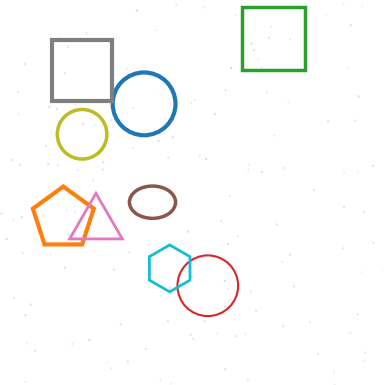[{"shape": "circle", "thickness": 3, "radius": 0.41, "center": [0.374, 0.73]}, {"shape": "pentagon", "thickness": 3, "radius": 0.42, "center": [0.165, 0.432]}, {"shape": "square", "thickness": 2.5, "radius": 0.41, "center": [0.711, 0.9]}, {"shape": "circle", "thickness": 1.5, "radius": 0.39, "center": [0.54, 0.258]}, {"shape": "oval", "thickness": 2.5, "radius": 0.3, "center": [0.396, 0.475]}, {"shape": "triangle", "thickness": 2, "radius": 0.39, "center": [0.249, 0.419]}, {"shape": "square", "thickness": 3, "radius": 0.39, "center": [0.213, 0.817]}, {"shape": "circle", "thickness": 2.5, "radius": 0.32, "center": [0.213, 0.651]}, {"shape": "hexagon", "thickness": 2, "radius": 0.3, "center": [0.441, 0.303]}]